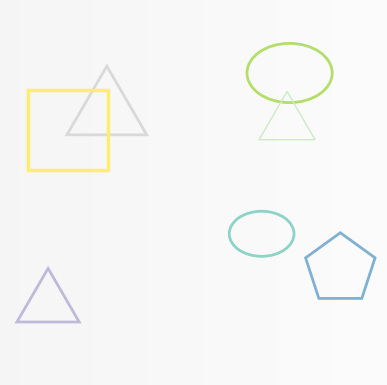[{"shape": "oval", "thickness": 2, "radius": 0.42, "center": [0.675, 0.393]}, {"shape": "triangle", "thickness": 2, "radius": 0.46, "center": [0.124, 0.21]}, {"shape": "pentagon", "thickness": 2, "radius": 0.47, "center": [0.878, 0.301]}, {"shape": "oval", "thickness": 2, "radius": 0.55, "center": [0.747, 0.81]}, {"shape": "triangle", "thickness": 2, "radius": 0.59, "center": [0.276, 0.709]}, {"shape": "triangle", "thickness": 1, "radius": 0.42, "center": [0.741, 0.679]}, {"shape": "square", "thickness": 2.5, "radius": 0.52, "center": [0.176, 0.662]}]